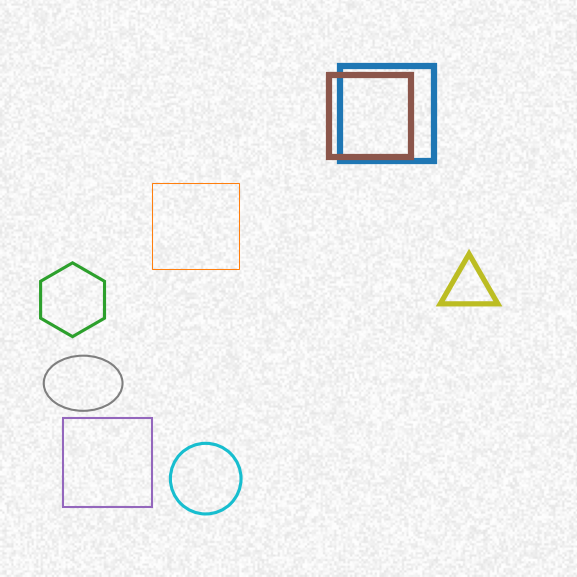[{"shape": "square", "thickness": 3, "radius": 0.41, "center": [0.67, 0.803]}, {"shape": "square", "thickness": 0.5, "radius": 0.37, "center": [0.338, 0.608]}, {"shape": "hexagon", "thickness": 1.5, "radius": 0.32, "center": [0.126, 0.48]}, {"shape": "square", "thickness": 1, "radius": 0.39, "center": [0.186, 0.198]}, {"shape": "square", "thickness": 3, "radius": 0.35, "center": [0.641, 0.799]}, {"shape": "oval", "thickness": 1, "radius": 0.34, "center": [0.144, 0.336]}, {"shape": "triangle", "thickness": 2.5, "radius": 0.29, "center": [0.812, 0.502]}, {"shape": "circle", "thickness": 1.5, "radius": 0.31, "center": [0.356, 0.17]}]